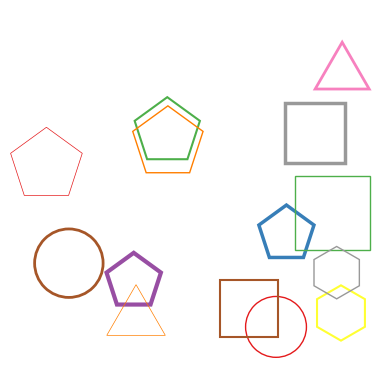[{"shape": "circle", "thickness": 1, "radius": 0.4, "center": [0.717, 0.151]}, {"shape": "pentagon", "thickness": 0.5, "radius": 0.49, "center": [0.121, 0.572]}, {"shape": "pentagon", "thickness": 2.5, "radius": 0.38, "center": [0.744, 0.392]}, {"shape": "pentagon", "thickness": 1.5, "radius": 0.45, "center": [0.434, 0.659]}, {"shape": "square", "thickness": 1, "radius": 0.48, "center": [0.864, 0.447]}, {"shape": "pentagon", "thickness": 3, "radius": 0.37, "center": [0.347, 0.269]}, {"shape": "triangle", "thickness": 0.5, "radius": 0.44, "center": [0.353, 0.173]}, {"shape": "pentagon", "thickness": 1, "radius": 0.48, "center": [0.436, 0.629]}, {"shape": "hexagon", "thickness": 1.5, "radius": 0.36, "center": [0.886, 0.187]}, {"shape": "circle", "thickness": 2, "radius": 0.44, "center": [0.179, 0.316]}, {"shape": "square", "thickness": 1.5, "radius": 0.37, "center": [0.647, 0.198]}, {"shape": "triangle", "thickness": 2, "radius": 0.41, "center": [0.889, 0.809]}, {"shape": "hexagon", "thickness": 1, "radius": 0.34, "center": [0.874, 0.292]}, {"shape": "square", "thickness": 2.5, "radius": 0.39, "center": [0.818, 0.654]}]